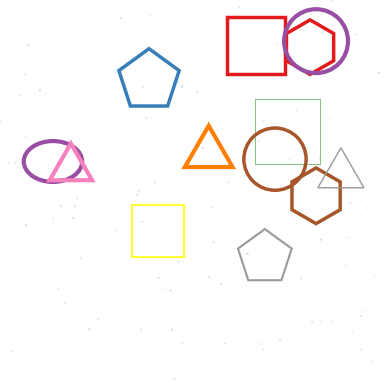[{"shape": "hexagon", "thickness": 2.5, "radius": 0.35, "center": [0.805, 0.878]}, {"shape": "square", "thickness": 2.5, "radius": 0.38, "center": [0.666, 0.882]}, {"shape": "pentagon", "thickness": 2.5, "radius": 0.41, "center": [0.387, 0.791]}, {"shape": "square", "thickness": 0.5, "radius": 0.43, "center": [0.746, 0.658]}, {"shape": "oval", "thickness": 3, "radius": 0.38, "center": [0.138, 0.581]}, {"shape": "circle", "thickness": 3, "radius": 0.41, "center": [0.821, 0.893]}, {"shape": "triangle", "thickness": 3, "radius": 0.36, "center": [0.542, 0.602]}, {"shape": "square", "thickness": 1.5, "radius": 0.34, "center": [0.409, 0.401]}, {"shape": "hexagon", "thickness": 2.5, "radius": 0.36, "center": [0.821, 0.492]}, {"shape": "circle", "thickness": 2.5, "radius": 0.4, "center": [0.714, 0.587]}, {"shape": "triangle", "thickness": 3, "radius": 0.32, "center": [0.184, 0.564]}, {"shape": "triangle", "thickness": 1, "radius": 0.35, "center": [0.885, 0.547]}, {"shape": "pentagon", "thickness": 1.5, "radius": 0.37, "center": [0.688, 0.332]}]